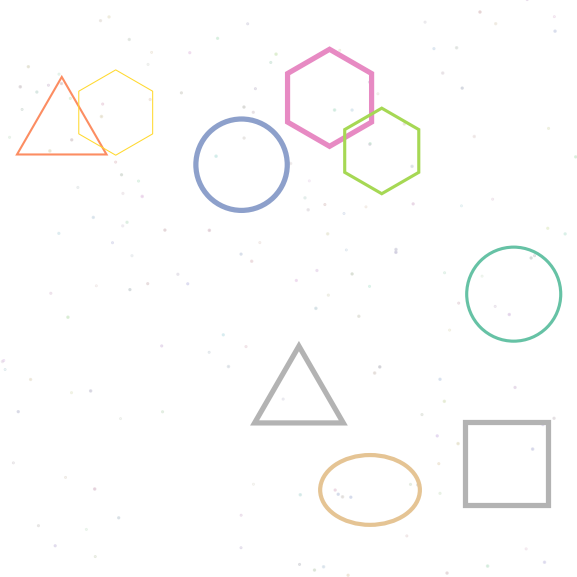[{"shape": "circle", "thickness": 1.5, "radius": 0.41, "center": [0.89, 0.49]}, {"shape": "triangle", "thickness": 1, "radius": 0.45, "center": [0.107, 0.776]}, {"shape": "circle", "thickness": 2.5, "radius": 0.4, "center": [0.418, 0.714]}, {"shape": "hexagon", "thickness": 2.5, "radius": 0.42, "center": [0.571, 0.83]}, {"shape": "hexagon", "thickness": 1.5, "radius": 0.37, "center": [0.661, 0.738]}, {"shape": "hexagon", "thickness": 0.5, "radius": 0.37, "center": [0.2, 0.804]}, {"shape": "oval", "thickness": 2, "radius": 0.43, "center": [0.641, 0.151]}, {"shape": "triangle", "thickness": 2.5, "radius": 0.44, "center": [0.518, 0.311]}, {"shape": "square", "thickness": 2.5, "radius": 0.36, "center": [0.877, 0.196]}]